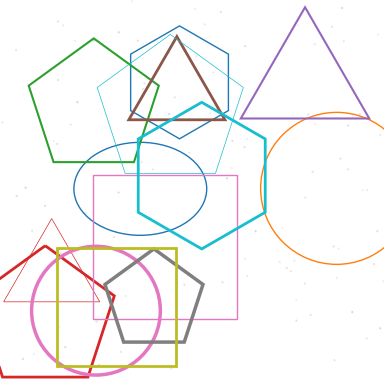[{"shape": "oval", "thickness": 1, "radius": 0.86, "center": [0.364, 0.51]}, {"shape": "hexagon", "thickness": 1, "radius": 0.73, "center": [0.466, 0.786]}, {"shape": "circle", "thickness": 1, "radius": 0.99, "center": [0.874, 0.511]}, {"shape": "pentagon", "thickness": 1.5, "radius": 0.89, "center": [0.243, 0.723]}, {"shape": "pentagon", "thickness": 2, "radius": 0.94, "center": [0.118, 0.173]}, {"shape": "triangle", "thickness": 0.5, "radius": 0.72, "center": [0.134, 0.288]}, {"shape": "triangle", "thickness": 1.5, "radius": 0.96, "center": [0.792, 0.789]}, {"shape": "triangle", "thickness": 2, "radius": 0.72, "center": [0.459, 0.761]}, {"shape": "square", "thickness": 1, "radius": 0.94, "center": [0.429, 0.358]}, {"shape": "circle", "thickness": 2.5, "radius": 0.84, "center": [0.249, 0.193]}, {"shape": "pentagon", "thickness": 2.5, "radius": 0.67, "center": [0.4, 0.22]}, {"shape": "square", "thickness": 2, "radius": 0.77, "center": [0.303, 0.203]}, {"shape": "hexagon", "thickness": 2, "radius": 0.95, "center": [0.524, 0.544]}, {"shape": "pentagon", "thickness": 0.5, "radius": 1.0, "center": [0.442, 0.711]}]